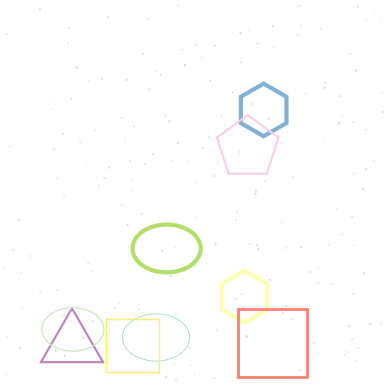[{"shape": "oval", "thickness": 0.5, "radius": 0.44, "center": [0.405, 0.123]}, {"shape": "hexagon", "thickness": 3, "radius": 0.34, "center": [0.635, 0.23]}, {"shape": "square", "thickness": 2, "radius": 0.45, "center": [0.708, 0.109]}, {"shape": "hexagon", "thickness": 3, "radius": 0.34, "center": [0.685, 0.715]}, {"shape": "oval", "thickness": 3, "radius": 0.44, "center": [0.433, 0.355]}, {"shape": "pentagon", "thickness": 1.5, "radius": 0.42, "center": [0.643, 0.617]}, {"shape": "triangle", "thickness": 1.5, "radius": 0.47, "center": [0.187, 0.106]}, {"shape": "oval", "thickness": 1, "radius": 0.4, "center": [0.189, 0.144]}, {"shape": "square", "thickness": 1, "radius": 0.34, "center": [0.344, 0.103]}]